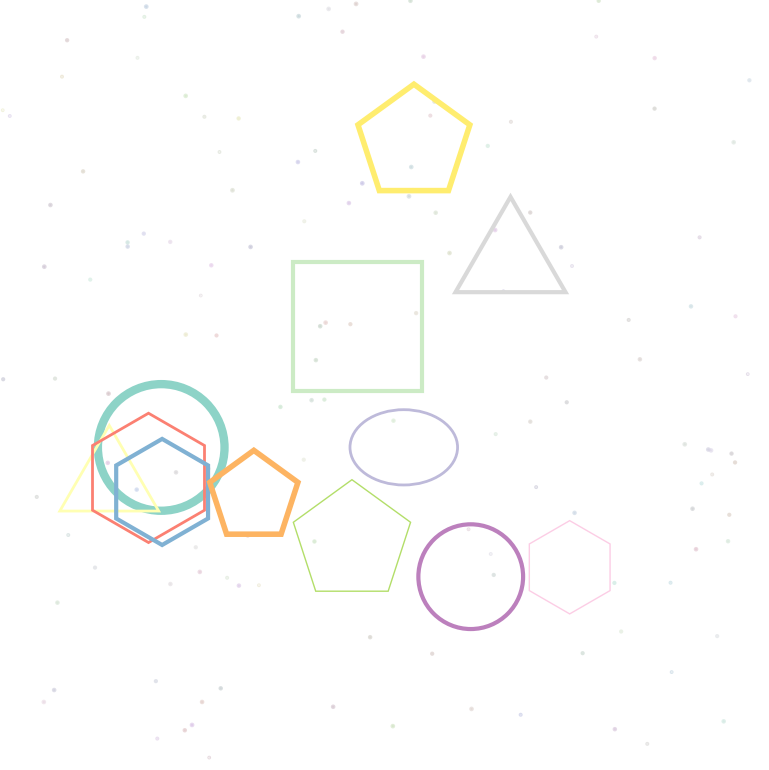[{"shape": "circle", "thickness": 3, "radius": 0.41, "center": [0.209, 0.419]}, {"shape": "triangle", "thickness": 1, "radius": 0.37, "center": [0.142, 0.373]}, {"shape": "oval", "thickness": 1, "radius": 0.35, "center": [0.524, 0.419]}, {"shape": "hexagon", "thickness": 1, "radius": 0.42, "center": [0.193, 0.379]}, {"shape": "hexagon", "thickness": 1.5, "radius": 0.34, "center": [0.211, 0.361]}, {"shape": "pentagon", "thickness": 2, "radius": 0.3, "center": [0.33, 0.355]}, {"shape": "pentagon", "thickness": 0.5, "radius": 0.4, "center": [0.457, 0.297]}, {"shape": "hexagon", "thickness": 0.5, "radius": 0.3, "center": [0.74, 0.263]}, {"shape": "triangle", "thickness": 1.5, "radius": 0.41, "center": [0.663, 0.662]}, {"shape": "circle", "thickness": 1.5, "radius": 0.34, "center": [0.611, 0.251]}, {"shape": "square", "thickness": 1.5, "radius": 0.42, "center": [0.464, 0.575]}, {"shape": "pentagon", "thickness": 2, "radius": 0.38, "center": [0.538, 0.814]}]